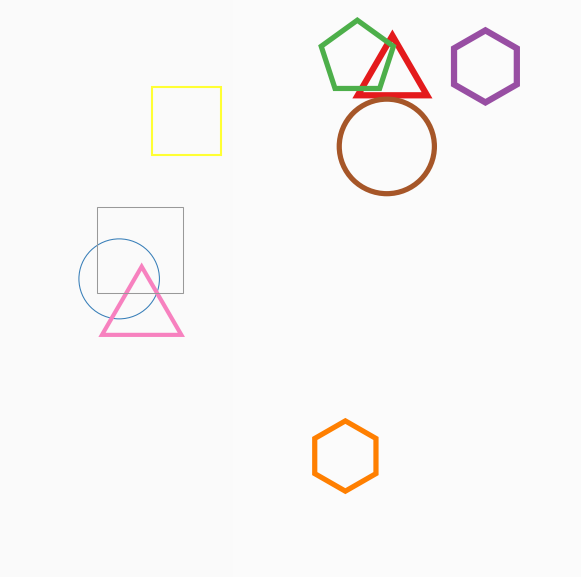[{"shape": "triangle", "thickness": 3, "radius": 0.34, "center": [0.675, 0.869]}, {"shape": "circle", "thickness": 0.5, "radius": 0.35, "center": [0.205, 0.516]}, {"shape": "pentagon", "thickness": 2.5, "radius": 0.33, "center": [0.615, 0.899]}, {"shape": "hexagon", "thickness": 3, "radius": 0.31, "center": [0.835, 0.884]}, {"shape": "hexagon", "thickness": 2.5, "radius": 0.3, "center": [0.594, 0.209]}, {"shape": "square", "thickness": 1, "radius": 0.29, "center": [0.321, 0.79]}, {"shape": "circle", "thickness": 2.5, "radius": 0.41, "center": [0.666, 0.746]}, {"shape": "triangle", "thickness": 2, "radius": 0.39, "center": [0.244, 0.459]}, {"shape": "square", "thickness": 0.5, "radius": 0.37, "center": [0.241, 0.566]}]